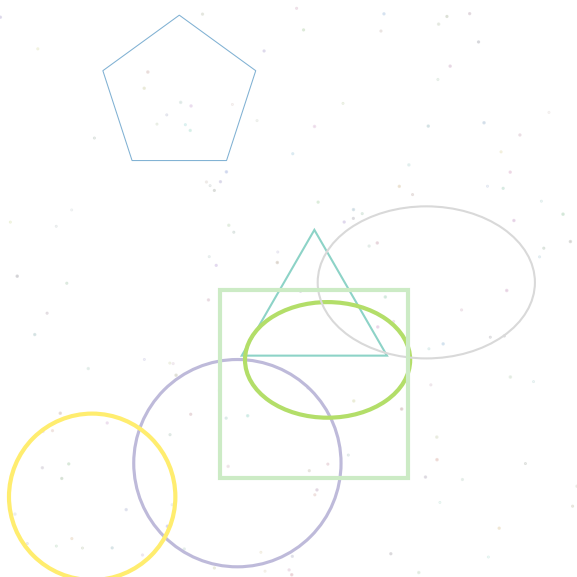[{"shape": "triangle", "thickness": 1, "radius": 0.73, "center": [0.544, 0.456]}, {"shape": "circle", "thickness": 1.5, "radius": 0.9, "center": [0.411, 0.197]}, {"shape": "pentagon", "thickness": 0.5, "radius": 0.7, "center": [0.31, 0.834]}, {"shape": "oval", "thickness": 2, "radius": 0.71, "center": [0.567, 0.376]}, {"shape": "oval", "thickness": 1, "radius": 0.94, "center": [0.738, 0.51]}, {"shape": "square", "thickness": 2, "radius": 0.81, "center": [0.543, 0.334]}, {"shape": "circle", "thickness": 2, "radius": 0.72, "center": [0.16, 0.139]}]